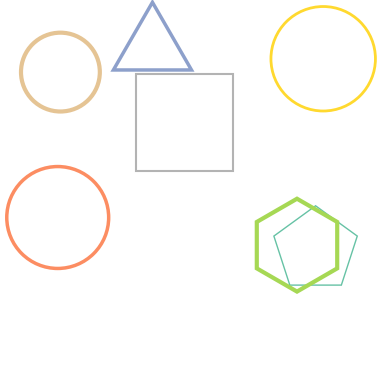[{"shape": "pentagon", "thickness": 1, "radius": 0.57, "center": [0.82, 0.352]}, {"shape": "circle", "thickness": 2.5, "radius": 0.66, "center": [0.15, 0.435]}, {"shape": "triangle", "thickness": 2.5, "radius": 0.59, "center": [0.396, 0.877]}, {"shape": "hexagon", "thickness": 3, "radius": 0.6, "center": [0.771, 0.363]}, {"shape": "circle", "thickness": 2, "radius": 0.68, "center": [0.839, 0.847]}, {"shape": "circle", "thickness": 3, "radius": 0.51, "center": [0.157, 0.813]}, {"shape": "square", "thickness": 1.5, "radius": 0.63, "center": [0.48, 0.681]}]